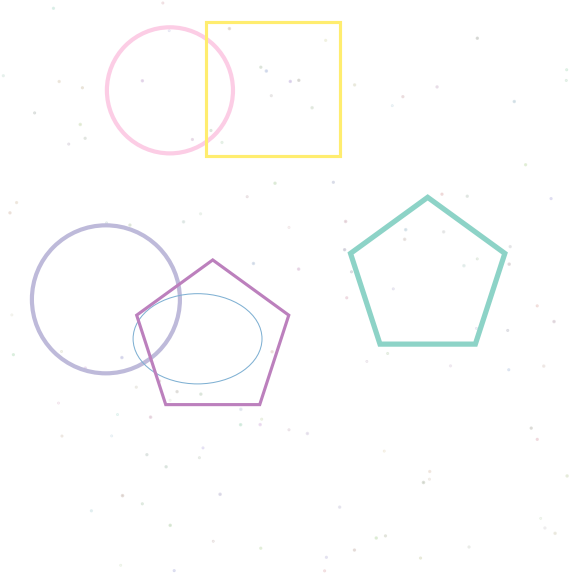[{"shape": "pentagon", "thickness": 2.5, "radius": 0.7, "center": [0.741, 0.517]}, {"shape": "circle", "thickness": 2, "radius": 0.64, "center": [0.183, 0.481]}, {"shape": "oval", "thickness": 0.5, "radius": 0.56, "center": [0.342, 0.412]}, {"shape": "circle", "thickness": 2, "radius": 0.55, "center": [0.294, 0.843]}, {"shape": "pentagon", "thickness": 1.5, "radius": 0.69, "center": [0.368, 0.411]}, {"shape": "square", "thickness": 1.5, "radius": 0.58, "center": [0.473, 0.845]}]